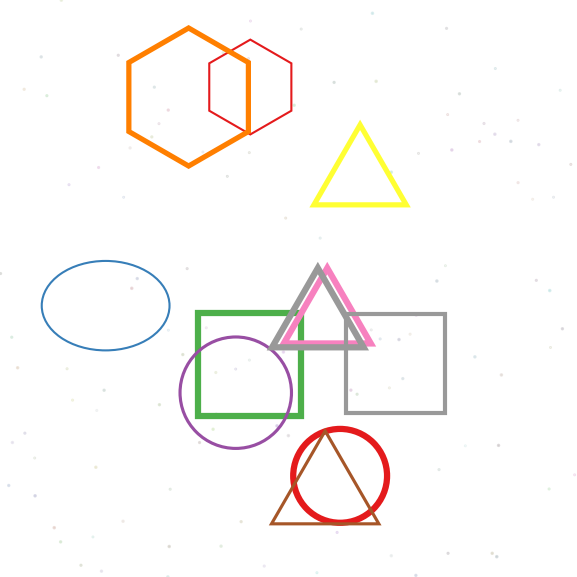[{"shape": "hexagon", "thickness": 1, "radius": 0.41, "center": [0.433, 0.848]}, {"shape": "circle", "thickness": 3, "radius": 0.41, "center": [0.589, 0.175]}, {"shape": "oval", "thickness": 1, "radius": 0.55, "center": [0.183, 0.47]}, {"shape": "square", "thickness": 3, "radius": 0.45, "center": [0.432, 0.367]}, {"shape": "circle", "thickness": 1.5, "radius": 0.48, "center": [0.408, 0.319]}, {"shape": "hexagon", "thickness": 2.5, "radius": 0.6, "center": [0.327, 0.831]}, {"shape": "triangle", "thickness": 2.5, "radius": 0.46, "center": [0.624, 0.691]}, {"shape": "triangle", "thickness": 1.5, "radius": 0.54, "center": [0.563, 0.146]}, {"shape": "triangle", "thickness": 3, "radius": 0.43, "center": [0.567, 0.448]}, {"shape": "square", "thickness": 2, "radius": 0.43, "center": [0.685, 0.369]}, {"shape": "triangle", "thickness": 3, "radius": 0.46, "center": [0.55, 0.443]}]